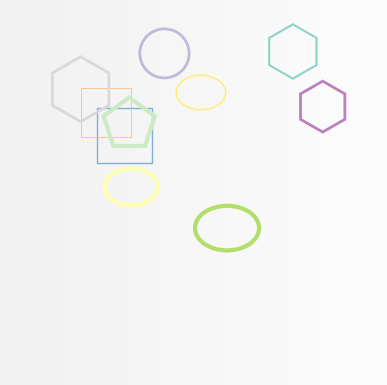[{"shape": "hexagon", "thickness": 1.5, "radius": 0.35, "center": [0.756, 0.866]}, {"shape": "oval", "thickness": 3, "radius": 0.34, "center": [0.338, 0.514]}, {"shape": "circle", "thickness": 2, "radius": 0.32, "center": [0.424, 0.861]}, {"shape": "square", "thickness": 1, "radius": 0.36, "center": [0.322, 0.647]}, {"shape": "square", "thickness": 0.5, "radius": 0.32, "center": [0.273, 0.709]}, {"shape": "oval", "thickness": 3, "radius": 0.41, "center": [0.586, 0.408]}, {"shape": "hexagon", "thickness": 2, "radius": 0.42, "center": [0.208, 0.768]}, {"shape": "hexagon", "thickness": 2, "radius": 0.33, "center": [0.833, 0.723]}, {"shape": "pentagon", "thickness": 3, "radius": 0.35, "center": [0.334, 0.677]}, {"shape": "oval", "thickness": 1, "radius": 0.32, "center": [0.519, 0.76]}]